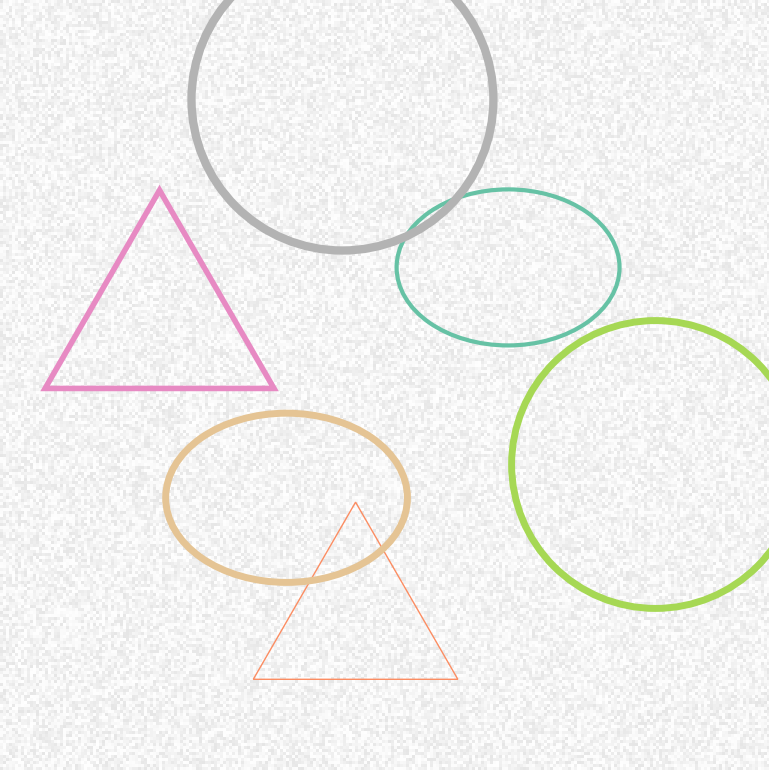[{"shape": "oval", "thickness": 1.5, "radius": 0.72, "center": [0.66, 0.653]}, {"shape": "triangle", "thickness": 0.5, "radius": 0.77, "center": [0.462, 0.194]}, {"shape": "triangle", "thickness": 2, "radius": 0.86, "center": [0.207, 0.581]}, {"shape": "circle", "thickness": 2.5, "radius": 0.93, "center": [0.851, 0.397]}, {"shape": "oval", "thickness": 2.5, "radius": 0.78, "center": [0.372, 0.354]}, {"shape": "circle", "thickness": 3, "radius": 0.98, "center": [0.445, 0.871]}]